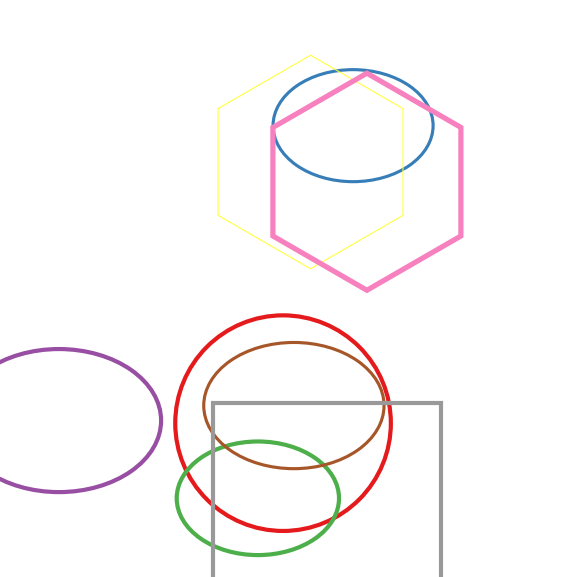[{"shape": "circle", "thickness": 2, "radius": 0.93, "center": [0.49, 0.266]}, {"shape": "oval", "thickness": 1.5, "radius": 0.69, "center": [0.611, 0.782]}, {"shape": "oval", "thickness": 2, "radius": 0.7, "center": [0.447, 0.136]}, {"shape": "oval", "thickness": 2, "radius": 0.88, "center": [0.102, 0.271]}, {"shape": "hexagon", "thickness": 0.5, "radius": 0.92, "center": [0.538, 0.719]}, {"shape": "oval", "thickness": 1.5, "radius": 0.78, "center": [0.509, 0.297]}, {"shape": "hexagon", "thickness": 2.5, "radius": 0.94, "center": [0.635, 0.684]}, {"shape": "square", "thickness": 2, "radius": 0.99, "center": [0.566, 0.105]}]